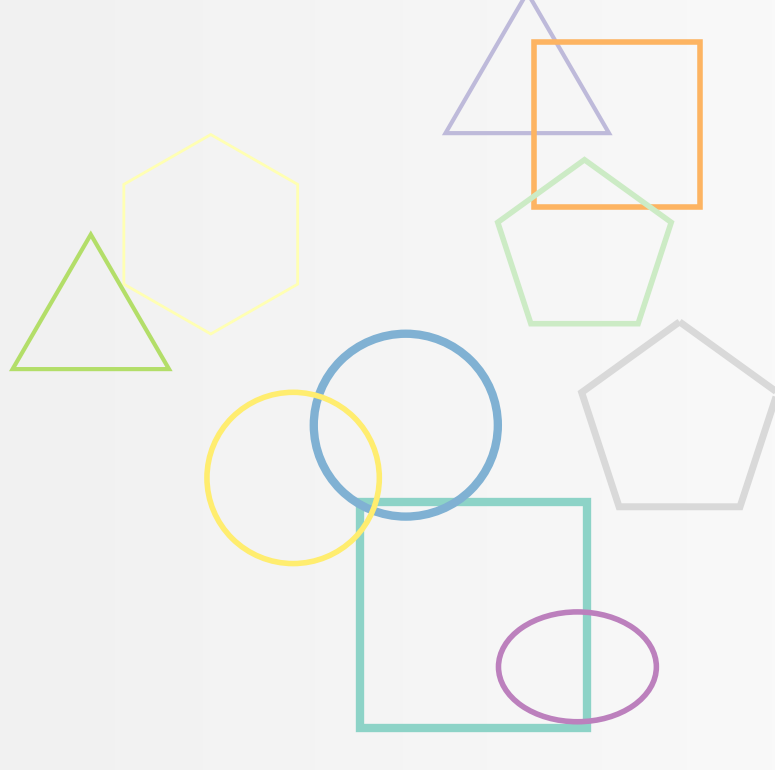[{"shape": "square", "thickness": 3, "radius": 0.73, "center": [0.611, 0.201]}, {"shape": "hexagon", "thickness": 1, "radius": 0.65, "center": [0.272, 0.696]}, {"shape": "triangle", "thickness": 1.5, "radius": 0.61, "center": [0.68, 0.888]}, {"shape": "circle", "thickness": 3, "radius": 0.59, "center": [0.524, 0.448]}, {"shape": "square", "thickness": 2, "radius": 0.53, "center": [0.796, 0.839]}, {"shape": "triangle", "thickness": 1.5, "radius": 0.58, "center": [0.117, 0.579]}, {"shape": "pentagon", "thickness": 2.5, "radius": 0.66, "center": [0.877, 0.449]}, {"shape": "oval", "thickness": 2, "radius": 0.51, "center": [0.745, 0.134]}, {"shape": "pentagon", "thickness": 2, "radius": 0.59, "center": [0.754, 0.675]}, {"shape": "circle", "thickness": 2, "radius": 0.56, "center": [0.378, 0.379]}]